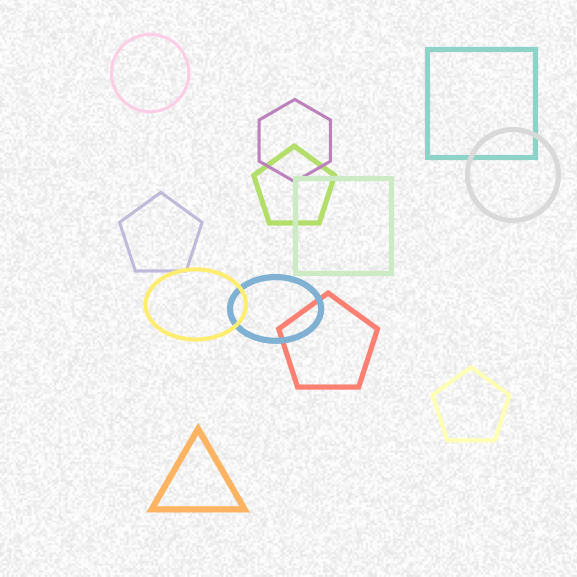[{"shape": "square", "thickness": 2.5, "radius": 0.47, "center": [0.832, 0.821]}, {"shape": "pentagon", "thickness": 2, "radius": 0.35, "center": [0.816, 0.293]}, {"shape": "pentagon", "thickness": 1.5, "radius": 0.38, "center": [0.278, 0.591]}, {"shape": "pentagon", "thickness": 2.5, "radius": 0.45, "center": [0.568, 0.402]}, {"shape": "oval", "thickness": 3, "radius": 0.39, "center": [0.477, 0.464]}, {"shape": "triangle", "thickness": 3, "radius": 0.47, "center": [0.343, 0.164]}, {"shape": "pentagon", "thickness": 2.5, "radius": 0.37, "center": [0.509, 0.673]}, {"shape": "circle", "thickness": 1.5, "radius": 0.33, "center": [0.26, 0.873]}, {"shape": "circle", "thickness": 2.5, "radius": 0.39, "center": [0.888, 0.696]}, {"shape": "hexagon", "thickness": 1.5, "radius": 0.36, "center": [0.51, 0.756]}, {"shape": "square", "thickness": 2.5, "radius": 0.41, "center": [0.594, 0.609]}, {"shape": "oval", "thickness": 2, "radius": 0.43, "center": [0.339, 0.472]}]